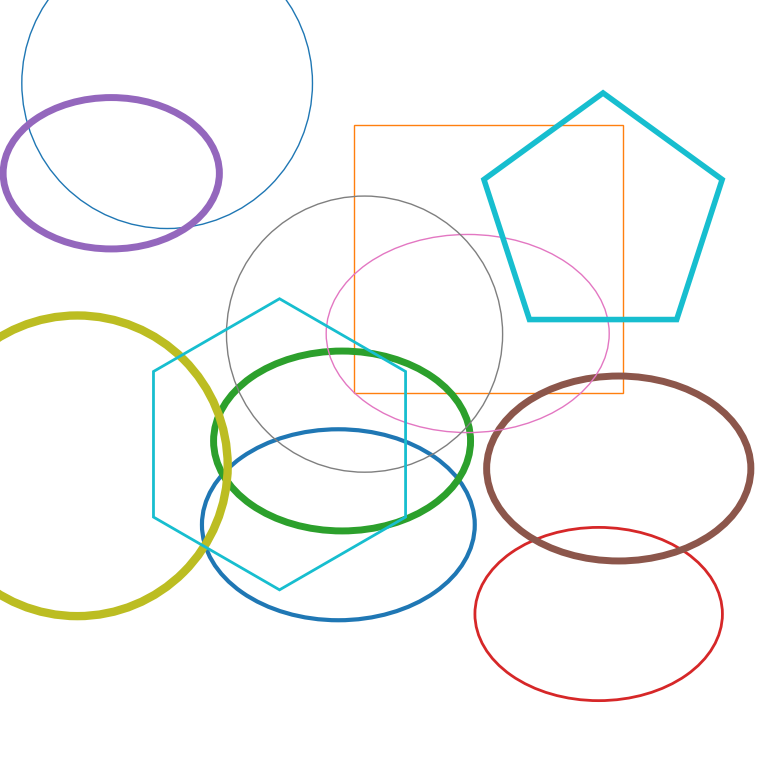[{"shape": "oval", "thickness": 1.5, "radius": 0.89, "center": [0.439, 0.318]}, {"shape": "circle", "thickness": 0.5, "radius": 0.94, "center": [0.217, 0.892]}, {"shape": "square", "thickness": 0.5, "radius": 0.87, "center": [0.635, 0.664]}, {"shape": "oval", "thickness": 2.5, "radius": 0.83, "center": [0.444, 0.427]}, {"shape": "oval", "thickness": 1, "radius": 0.8, "center": [0.777, 0.203]}, {"shape": "oval", "thickness": 2.5, "radius": 0.7, "center": [0.144, 0.775]}, {"shape": "oval", "thickness": 2.5, "radius": 0.86, "center": [0.804, 0.392]}, {"shape": "oval", "thickness": 0.5, "radius": 0.92, "center": [0.607, 0.567]}, {"shape": "circle", "thickness": 0.5, "radius": 0.9, "center": [0.473, 0.566]}, {"shape": "circle", "thickness": 3, "radius": 0.98, "center": [0.1, 0.395]}, {"shape": "pentagon", "thickness": 2, "radius": 0.81, "center": [0.783, 0.717]}, {"shape": "hexagon", "thickness": 1, "radius": 0.95, "center": [0.363, 0.423]}]